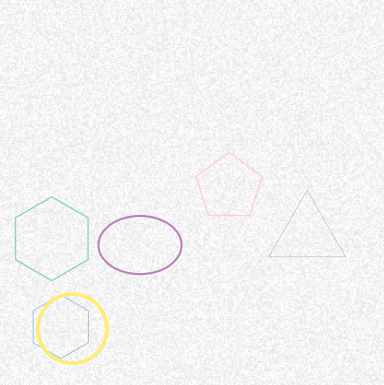[{"shape": "hexagon", "thickness": 1, "radius": 0.54, "center": [0.134, 0.38]}, {"shape": "triangle", "thickness": 0.5, "radius": 0.58, "center": [0.798, 0.391]}, {"shape": "hexagon", "thickness": 0.5, "radius": 0.41, "center": [0.158, 0.151]}, {"shape": "pentagon", "thickness": 1, "radius": 0.45, "center": [0.595, 0.514]}, {"shape": "oval", "thickness": 1.5, "radius": 0.54, "center": [0.364, 0.364]}, {"shape": "circle", "thickness": 2.5, "radius": 0.45, "center": [0.188, 0.146]}]